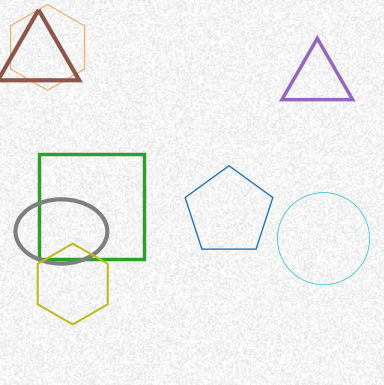[{"shape": "pentagon", "thickness": 1, "radius": 0.6, "center": [0.595, 0.45]}, {"shape": "hexagon", "thickness": 0.5, "radius": 0.56, "center": [0.123, 0.877]}, {"shape": "square", "thickness": 2.5, "radius": 0.68, "center": [0.238, 0.465]}, {"shape": "triangle", "thickness": 2.5, "radius": 0.53, "center": [0.824, 0.794]}, {"shape": "triangle", "thickness": 3, "radius": 0.61, "center": [0.1, 0.852]}, {"shape": "oval", "thickness": 3, "radius": 0.6, "center": [0.159, 0.399]}, {"shape": "hexagon", "thickness": 1.5, "radius": 0.53, "center": [0.189, 0.262]}, {"shape": "circle", "thickness": 0.5, "radius": 0.6, "center": [0.84, 0.38]}]